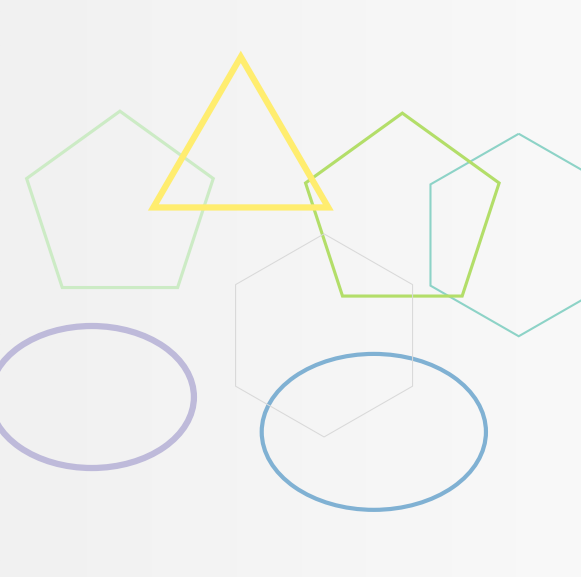[{"shape": "hexagon", "thickness": 1, "radius": 0.88, "center": [0.892, 0.592]}, {"shape": "oval", "thickness": 3, "radius": 0.88, "center": [0.158, 0.312]}, {"shape": "oval", "thickness": 2, "radius": 0.96, "center": [0.643, 0.251]}, {"shape": "pentagon", "thickness": 1.5, "radius": 0.88, "center": [0.692, 0.628]}, {"shape": "hexagon", "thickness": 0.5, "radius": 0.88, "center": [0.558, 0.418]}, {"shape": "pentagon", "thickness": 1.5, "radius": 0.84, "center": [0.206, 0.638]}, {"shape": "triangle", "thickness": 3, "radius": 0.87, "center": [0.414, 0.727]}]